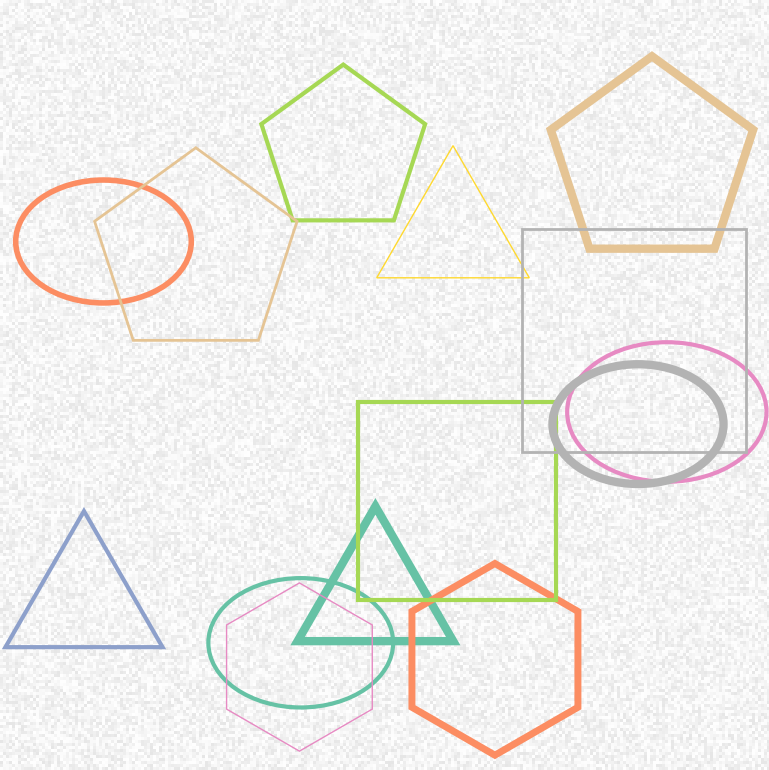[{"shape": "triangle", "thickness": 3, "radius": 0.58, "center": [0.488, 0.226]}, {"shape": "oval", "thickness": 1.5, "radius": 0.6, "center": [0.391, 0.165]}, {"shape": "hexagon", "thickness": 2.5, "radius": 0.62, "center": [0.643, 0.144]}, {"shape": "oval", "thickness": 2, "radius": 0.57, "center": [0.134, 0.686]}, {"shape": "triangle", "thickness": 1.5, "radius": 0.59, "center": [0.109, 0.218]}, {"shape": "hexagon", "thickness": 0.5, "radius": 0.55, "center": [0.389, 0.134]}, {"shape": "oval", "thickness": 1.5, "radius": 0.65, "center": [0.866, 0.465]}, {"shape": "square", "thickness": 1.5, "radius": 0.64, "center": [0.594, 0.349]}, {"shape": "pentagon", "thickness": 1.5, "radius": 0.56, "center": [0.446, 0.804]}, {"shape": "triangle", "thickness": 0.5, "radius": 0.57, "center": [0.588, 0.696]}, {"shape": "pentagon", "thickness": 1, "radius": 0.69, "center": [0.254, 0.67]}, {"shape": "pentagon", "thickness": 3, "radius": 0.69, "center": [0.847, 0.789]}, {"shape": "oval", "thickness": 3, "radius": 0.56, "center": [0.829, 0.449]}, {"shape": "square", "thickness": 1, "radius": 0.73, "center": [0.823, 0.558]}]